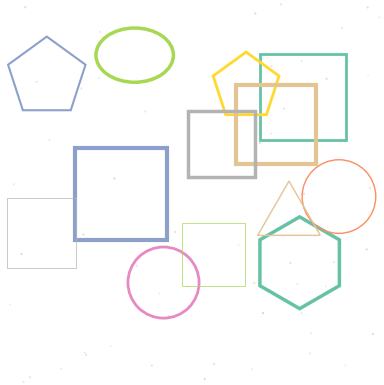[{"shape": "square", "thickness": 2, "radius": 0.56, "center": [0.787, 0.749]}, {"shape": "hexagon", "thickness": 2.5, "radius": 0.6, "center": [0.778, 0.317]}, {"shape": "circle", "thickness": 1, "radius": 0.48, "center": [0.88, 0.489]}, {"shape": "square", "thickness": 3, "radius": 0.6, "center": [0.314, 0.496]}, {"shape": "pentagon", "thickness": 1.5, "radius": 0.53, "center": [0.122, 0.799]}, {"shape": "circle", "thickness": 2, "radius": 0.46, "center": [0.425, 0.266]}, {"shape": "square", "thickness": 0.5, "radius": 0.41, "center": [0.553, 0.338]}, {"shape": "oval", "thickness": 2.5, "radius": 0.5, "center": [0.35, 0.857]}, {"shape": "pentagon", "thickness": 2, "radius": 0.45, "center": [0.639, 0.775]}, {"shape": "triangle", "thickness": 1, "radius": 0.47, "center": [0.751, 0.436]}, {"shape": "square", "thickness": 3, "radius": 0.52, "center": [0.717, 0.677]}, {"shape": "square", "thickness": 2.5, "radius": 0.43, "center": [0.576, 0.626]}, {"shape": "square", "thickness": 0.5, "radius": 0.45, "center": [0.108, 0.395]}]